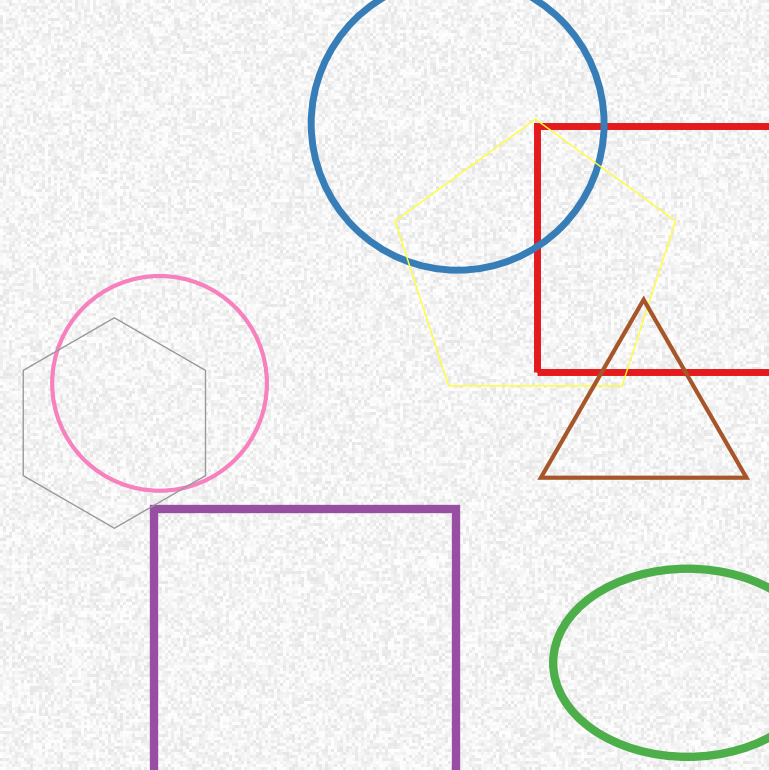[{"shape": "square", "thickness": 2.5, "radius": 0.8, "center": [0.857, 0.676]}, {"shape": "circle", "thickness": 2.5, "radius": 0.95, "center": [0.594, 0.839]}, {"shape": "oval", "thickness": 3, "radius": 0.87, "center": [0.893, 0.139]}, {"shape": "square", "thickness": 3, "radius": 0.98, "center": [0.396, 0.143]}, {"shape": "pentagon", "thickness": 0.5, "radius": 0.96, "center": [0.695, 0.654]}, {"shape": "triangle", "thickness": 1.5, "radius": 0.77, "center": [0.836, 0.457]}, {"shape": "circle", "thickness": 1.5, "radius": 0.7, "center": [0.207, 0.502]}, {"shape": "hexagon", "thickness": 0.5, "radius": 0.68, "center": [0.149, 0.451]}]